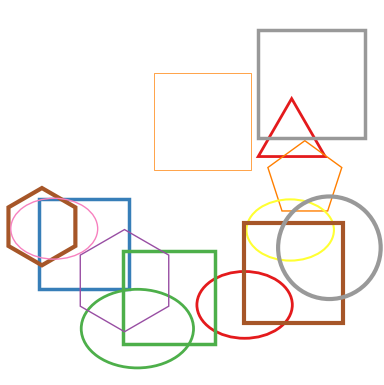[{"shape": "triangle", "thickness": 2, "radius": 0.5, "center": [0.758, 0.644]}, {"shape": "oval", "thickness": 2, "radius": 0.62, "center": [0.635, 0.208]}, {"shape": "square", "thickness": 2.5, "radius": 0.58, "center": [0.218, 0.366]}, {"shape": "square", "thickness": 2.5, "radius": 0.6, "center": [0.439, 0.228]}, {"shape": "oval", "thickness": 2, "radius": 0.73, "center": [0.357, 0.146]}, {"shape": "hexagon", "thickness": 1, "radius": 0.66, "center": [0.323, 0.271]}, {"shape": "pentagon", "thickness": 1, "radius": 0.5, "center": [0.792, 0.534]}, {"shape": "square", "thickness": 0.5, "radius": 0.63, "center": [0.526, 0.684]}, {"shape": "oval", "thickness": 1.5, "radius": 0.57, "center": [0.754, 0.403]}, {"shape": "hexagon", "thickness": 3, "radius": 0.5, "center": [0.109, 0.411]}, {"shape": "square", "thickness": 3, "radius": 0.64, "center": [0.763, 0.291]}, {"shape": "oval", "thickness": 1, "radius": 0.56, "center": [0.141, 0.406]}, {"shape": "square", "thickness": 2.5, "radius": 0.7, "center": [0.809, 0.782]}, {"shape": "circle", "thickness": 3, "radius": 0.67, "center": [0.856, 0.356]}]